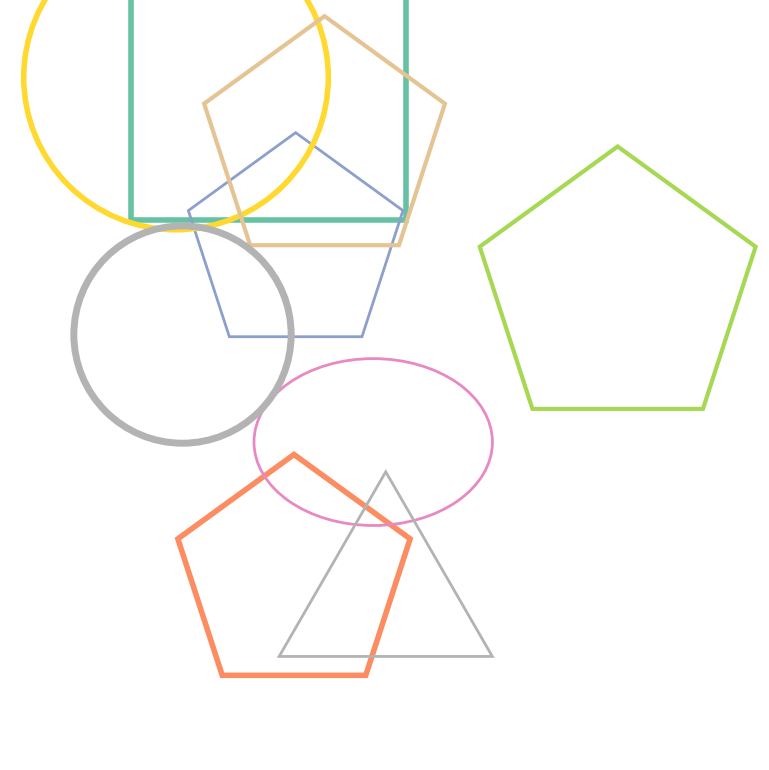[{"shape": "square", "thickness": 2, "radius": 0.89, "center": [0.348, 0.893]}, {"shape": "pentagon", "thickness": 2, "radius": 0.79, "center": [0.382, 0.251]}, {"shape": "pentagon", "thickness": 1, "radius": 0.73, "center": [0.384, 0.681]}, {"shape": "oval", "thickness": 1, "radius": 0.77, "center": [0.485, 0.426]}, {"shape": "pentagon", "thickness": 1.5, "radius": 0.94, "center": [0.802, 0.621]}, {"shape": "circle", "thickness": 2, "radius": 0.99, "center": [0.229, 0.899]}, {"shape": "pentagon", "thickness": 1.5, "radius": 0.82, "center": [0.421, 0.815]}, {"shape": "triangle", "thickness": 1, "radius": 0.8, "center": [0.501, 0.227]}, {"shape": "circle", "thickness": 2.5, "radius": 0.71, "center": [0.237, 0.566]}]